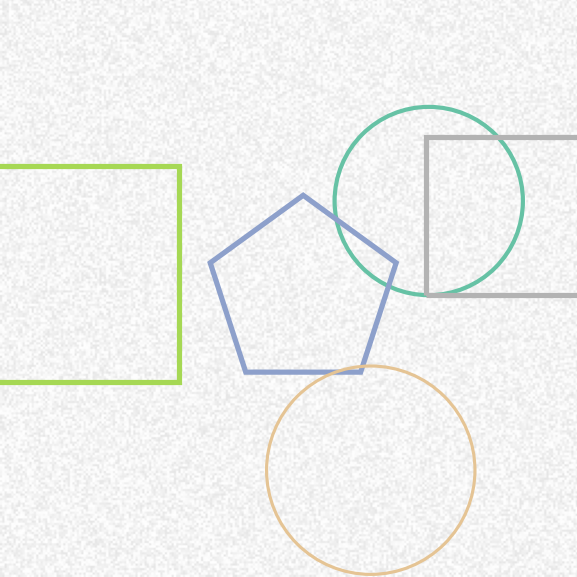[{"shape": "circle", "thickness": 2, "radius": 0.82, "center": [0.742, 0.651]}, {"shape": "pentagon", "thickness": 2.5, "radius": 0.85, "center": [0.525, 0.492]}, {"shape": "square", "thickness": 2.5, "radius": 0.93, "center": [0.123, 0.524]}, {"shape": "circle", "thickness": 1.5, "radius": 0.9, "center": [0.642, 0.185]}, {"shape": "square", "thickness": 2.5, "radius": 0.68, "center": [0.874, 0.625]}]